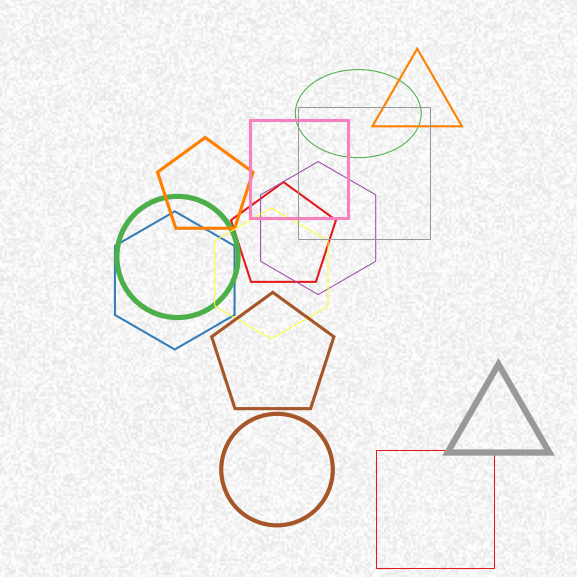[{"shape": "square", "thickness": 0.5, "radius": 0.51, "center": [0.753, 0.118]}, {"shape": "pentagon", "thickness": 1, "radius": 0.48, "center": [0.491, 0.588]}, {"shape": "hexagon", "thickness": 1, "radius": 0.6, "center": [0.303, 0.514]}, {"shape": "oval", "thickness": 0.5, "radius": 0.54, "center": [0.62, 0.802]}, {"shape": "circle", "thickness": 2.5, "radius": 0.52, "center": [0.307, 0.554]}, {"shape": "hexagon", "thickness": 0.5, "radius": 0.58, "center": [0.551, 0.604]}, {"shape": "pentagon", "thickness": 1.5, "radius": 0.43, "center": [0.355, 0.674]}, {"shape": "triangle", "thickness": 1, "radius": 0.45, "center": [0.722, 0.825]}, {"shape": "hexagon", "thickness": 0.5, "radius": 0.57, "center": [0.47, 0.526]}, {"shape": "pentagon", "thickness": 1.5, "radius": 0.56, "center": [0.472, 0.382]}, {"shape": "circle", "thickness": 2, "radius": 0.48, "center": [0.48, 0.186]}, {"shape": "square", "thickness": 1.5, "radius": 0.43, "center": [0.518, 0.706]}, {"shape": "square", "thickness": 0.5, "radius": 0.57, "center": [0.63, 0.7]}, {"shape": "triangle", "thickness": 3, "radius": 0.51, "center": [0.863, 0.266]}]